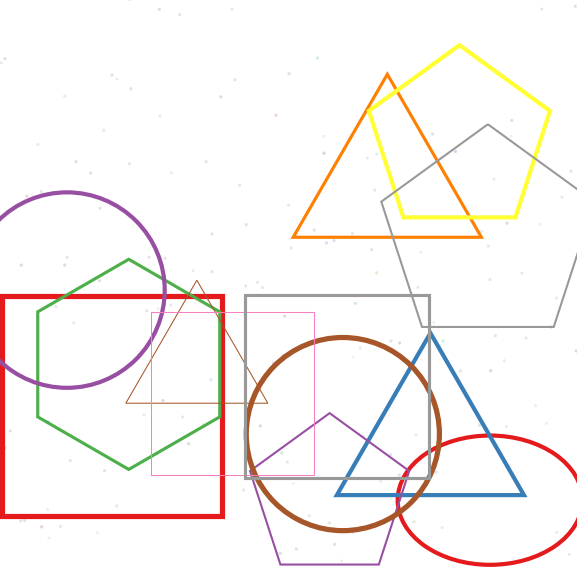[{"shape": "square", "thickness": 2.5, "radius": 0.96, "center": [0.194, 0.296]}, {"shape": "oval", "thickness": 2, "radius": 0.8, "center": [0.849, 0.133]}, {"shape": "triangle", "thickness": 2, "radius": 0.94, "center": [0.745, 0.235]}, {"shape": "hexagon", "thickness": 1.5, "radius": 0.91, "center": [0.223, 0.368]}, {"shape": "pentagon", "thickness": 1, "radius": 0.72, "center": [0.571, 0.139]}, {"shape": "circle", "thickness": 2, "radius": 0.85, "center": [0.116, 0.497]}, {"shape": "triangle", "thickness": 1.5, "radius": 0.94, "center": [0.671, 0.682]}, {"shape": "pentagon", "thickness": 2, "radius": 0.82, "center": [0.796, 0.756]}, {"shape": "triangle", "thickness": 0.5, "radius": 0.71, "center": [0.341, 0.372]}, {"shape": "circle", "thickness": 2.5, "radius": 0.84, "center": [0.594, 0.247]}, {"shape": "square", "thickness": 0.5, "radius": 0.7, "center": [0.403, 0.318]}, {"shape": "pentagon", "thickness": 1, "radius": 0.97, "center": [0.845, 0.59]}, {"shape": "square", "thickness": 1.5, "radius": 0.8, "center": [0.583, 0.33]}]